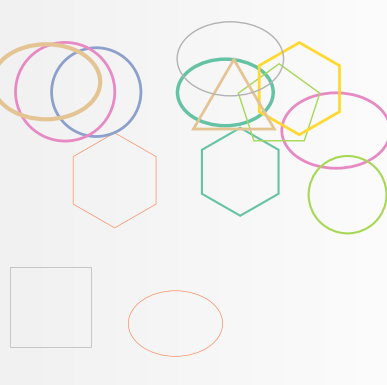[{"shape": "oval", "thickness": 2.5, "radius": 0.62, "center": [0.582, 0.76]}, {"shape": "hexagon", "thickness": 1.5, "radius": 0.57, "center": [0.62, 0.554]}, {"shape": "oval", "thickness": 0.5, "radius": 0.61, "center": [0.453, 0.16]}, {"shape": "hexagon", "thickness": 0.5, "radius": 0.62, "center": [0.296, 0.532]}, {"shape": "circle", "thickness": 2, "radius": 0.58, "center": [0.248, 0.761]}, {"shape": "oval", "thickness": 2, "radius": 0.7, "center": [0.867, 0.661]}, {"shape": "circle", "thickness": 2, "radius": 0.64, "center": [0.168, 0.762]}, {"shape": "circle", "thickness": 1.5, "radius": 0.5, "center": [0.897, 0.494]}, {"shape": "pentagon", "thickness": 1, "radius": 0.55, "center": [0.72, 0.724]}, {"shape": "hexagon", "thickness": 2, "radius": 0.6, "center": [0.773, 0.77]}, {"shape": "oval", "thickness": 3, "radius": 0.7, "center": [0.119, 0.788]}, {"shape": "triangle", "thickness": 2, "radius": 0.6, "center": [0.604, 0.725]}, {"shape": "square", "thickness": 0.5, "radius": 0.52, "center": [0.13, 0.202]}, {"shape": "oval", "thickness": 1, "radius": 0.69, "center": [0.594, 0.847]}]